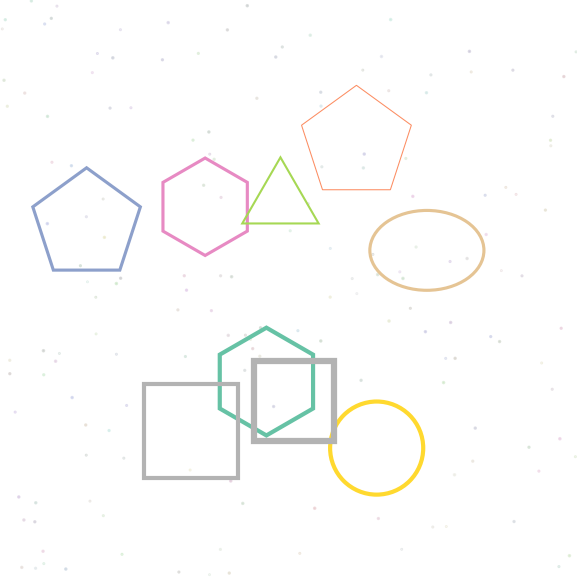[{"shape": "hexagon", "thickness": 2, "radius": 0.47, "center": [0.461, 0.338]}, {"shape": "pentagon", "thickness": 0.5, "radius": 0.5, "center": [0.617, 0.751]}, {"shape": "pentagon", "thickness": 1.5, "radius": 0.49, "center": [0.15, 0.611]}, {"shape": "hexagon", "thickness": 1.5, "radius": 0.42, "center": [0.355, 0.641]}, {"shape": "triangle", "thickness": 1, "radius": 0.38, "center": [0.486, 0.65]}, {"shape": "circle", "thickness": 2, "radius": 0.4, "center": [0.652, 0.223]}, {"shape": "oval", "thickness": 1.5, "radius": 0.49, "center": [0.739, 0.566]}, {"shape": "square", "thickness": 3, "radius": 0.35, "center": [0.51, 0.305]}, {"shape": "square", "thickness": 2, "radius": 0.41, "center": [0.33, 0.253]}]